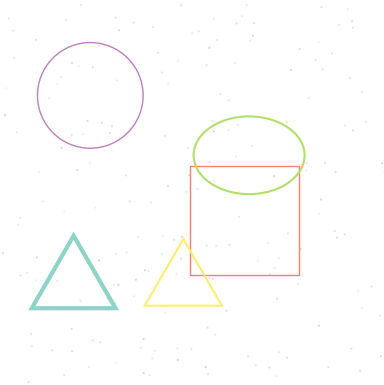[{"shape": "triangle", "thickness": 3, "radius": 0.63, "center": [0.191, 0.262]}, {"shape": "square", "thickness": 1, "radius": 0.71, "center": [0.635, 0.428]}, {"shape": "oval", "thickness": 1.5, "radius": 0.72, "center": [0.647, 0.597]}, {"shape": "circle", "thickness": 1, "radius": 0.69, "center": [0.235, 0.752]}, {"shape": "triangle", "thickness": 1.5, "radius": 0.58, "center": [0.476, 0.264]}]